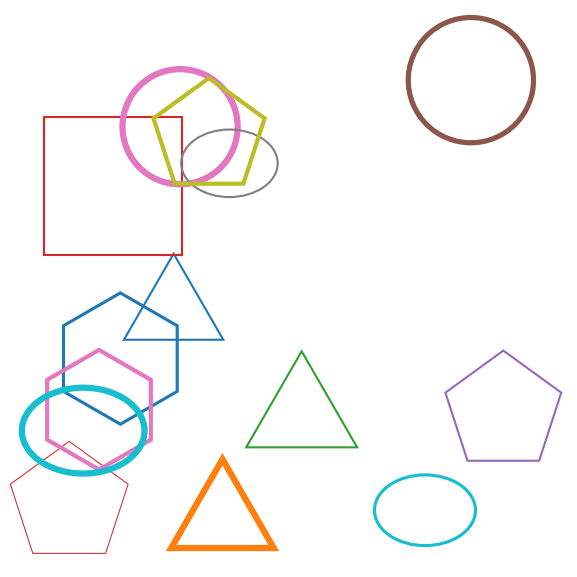[{"shape": "triangle", "thickness": 1, "radius": 0.5, "center": [0.301, 0.46]}, {"shape": "hexagon", "thickness": 1.5, "radius": 0.57, "center": [0.208, 0.378]}, {"shape": "triangle", "thickness": 3, "radius": 0.51, "center": [0.385, 0.101]}, {"shape": "triangle", "thickness": 1, "radius": 0.55, "center": [0.522, 0.28]}, {"shape": "pentagon", "thickness": 0.5, "radius": 0.54, "center": [0.12, 0.128]}, {"shape": "square", "thickness": 1, "radius": 0.6, "center": [0.196, 0.678]}, {"shape": "pentagon", "thickness": 1, "radius": 0.53, "center": [0.872, 0.287]}, {"shape": "circle", "thickness": 2.5, "radius": 0.54, "center": [0.815, 0.86]}, {"shape": "hexagon", "thickness": 2, "radius": 0.52, "center": [0.171, 0.29]}, {"shape": "circle", "thickness": 3, "radius": 0.5, "center": [0.312, 0.78]}, {"shape": "oval", "thickness": 1, "radius": 0.42, "center": [0.397, 0.716]}, {"shape": "pentagon", "thickness": 2, "radius": 0.51, "center": [0.362, 0.763]}, {"shape": "oval", "thickness": 3, "radius": 0.53, "center": [0.144, 0.253]}, {"shape": "oval", "thickness": 1.5, "radius": 0.44, "center": [0.736, 0.116]}]